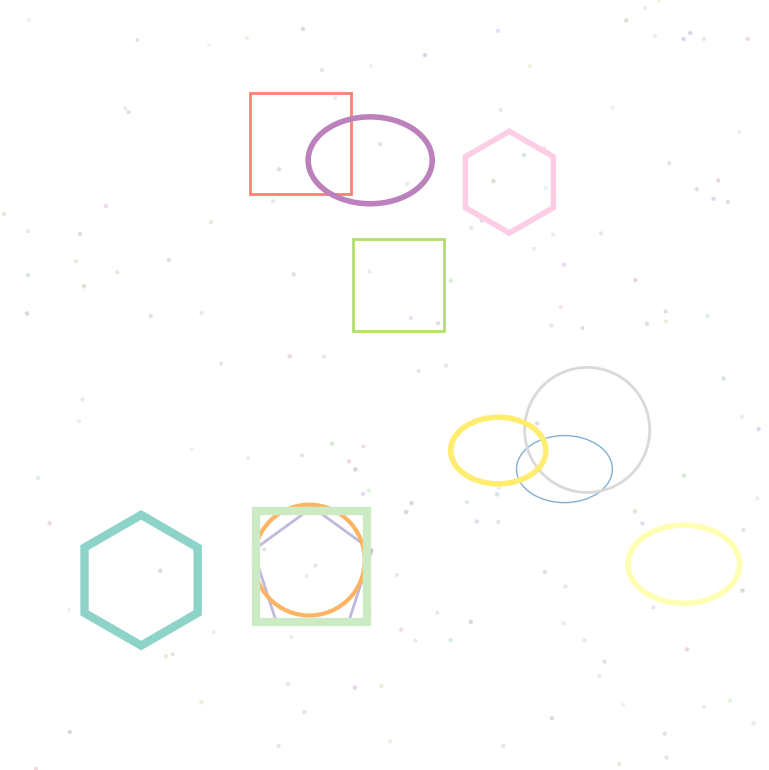[{"shape": "hexagon", "thickness": 3, "radius": 0.42, "center": [0.183, 0.246]}, {"shape": "oval", "thickness": 2, "radius": 0.36, "center": [0.888, 0.267]}, {"shape": "pentagon", "thickness": 1, "radius": 0.41, "center": [0.406, 0.26]}, {"shape": "square", "thickness": 1, "radius": 0.33, "center": [0.39, 0.813]}, {"shape": "oval", "thickness": 0.5, "radius": 0.31, "center": [0.733, 0.391]}, {"shape": "circle", "thickness": 1.5, "radius": 0.36, "center": [0.402, 0.273]}, {"shape": "square", "thickness": 1, "radius": 0.3, "center": [0.518, 0.63]}, {"shape": "hexagon", "thickness": 2, "radius": 0.33, "center": [0.662, 0.763]}, {"shape": "circle", "thickness": 1, "radius": 0.41, "center": [0.763, 0.442]}, {"shape": "oval", "thickness": 2, "radius": 0.4, "center": [0.481, 0.792]}, {"shape": "square", "thickness": 3, "radius": 0.36, "center": [0.405, 0.264]}, {"shape": "oval", "thickness": 2, "radius": 0.31, "center": [0.647, 0.415]}]